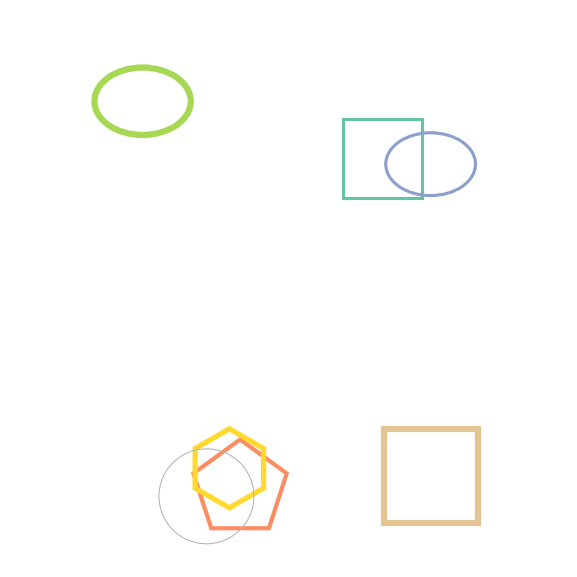[{"shape": "square", "thickness": 1.5, "radius": 0.34, "center": [0.663, 0.725]}, {"shape": "pentagon", "thickness": 2, "radius": 0.42, "center": [0.416, 0.153]}, {"shape": "oval", "thickness": 1.5, "radius": 0.39, "center": [0.746, 0.715]}, {"shape": "oval", "thickness": 3, "radius": 0.42, "center": [0.247, 0.824]}, {"shape": "hexagon", "thickness": 2.5, "radius": 0.34, "center": [0.397, 0.188]}, {"shape": "square", "thickness": 3, "radius": 0.41, "center": [0.746, 0.175]}, {"shape": "circle", "thickness": 0.5, "radius": 0.41, "center": [0.357, 0.14]}]